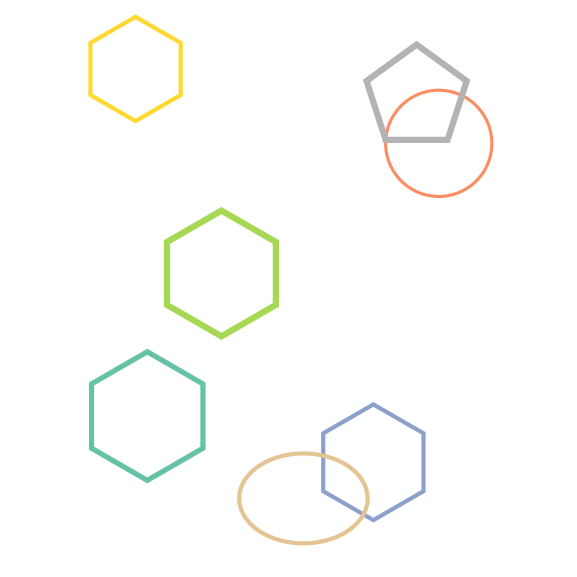[{"shape": "hexagon", "thickness": 2.5, "radius": 0.56, "center": [0.255, 0.279]}, {"shape": "circle", "thickness": 1.5, "radius": 0.46, "center": [0.76, 0.751]}, {"shape": "hexagon", "thickness": 2, "radius": 0.5, "center": [0.647, 0.199]}, {"shape": "hexagon", "thickness": 3, "radius": 0.54, "center": [0.383, 0.526]}, {"shape": "hexagon", "thickness": 2, "radius": 0.45, "center": [0.235, 0.88]}, {"shape": "oval", "thickness": 2, "radius": 0.56, "center": [0.525, 0.136]}, {"shape": "pentagon", "thickness": 3, "radius": 0.46, "center": [0.721, 0.831]}]